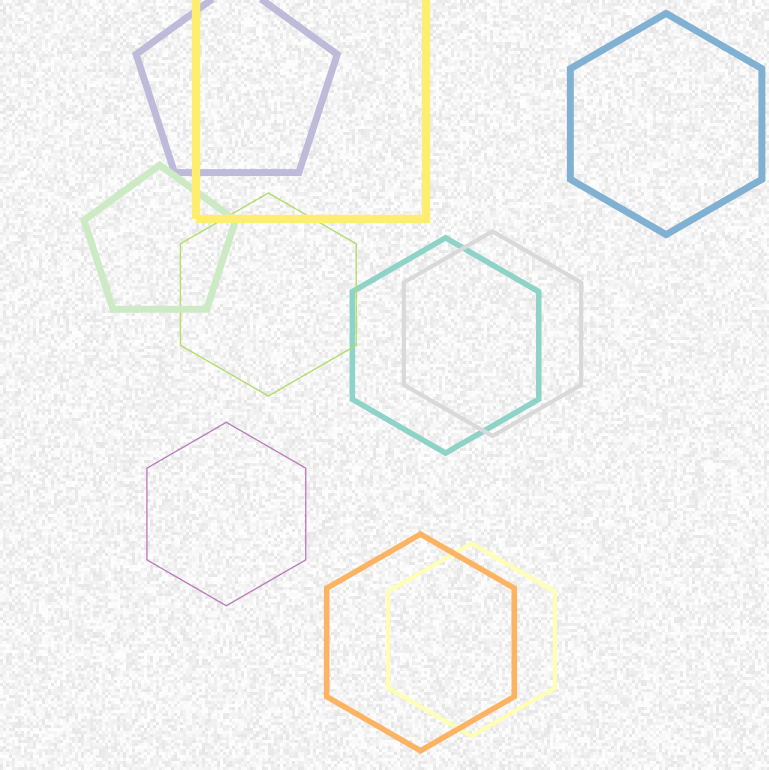[{"shape": "hexagon", "thickness": 2, "radius": 0.7, "center": [0.579, 0.551]}, {"shape": "hexagon", "thickness": 1.5, "radius": 0.63, "center": [0.612, 0.169]}, {"shape": "pentagon", "thickness": 2.5, "radius": 0.69, "center": [0.307, 0.887]}, {"shape": "hexagon", "thickness": 2.5, "radius": 0.72, "center": [0.865, 0.839]}, {"shape": "hexagon", "thickness": 2, "radius": 0.7, "center": [0.546, 0.166]}, {"shape": "hexagon", "thickness": 0.5, "radius": 0.66, "center": [0.348, 0.618]}, {"shape": "hexagon", "thickness": 1.5, "radius": 0.66, "center": [0.64, 0.567]}, {"shape": "hexagon", "thickness": 0.5, "radius": 0.6, "center": [0.294, 0.332]}, {"shape": "pentagon", "thickness": 2.5, "radius": 0.52, "center": [0.208, 0.682]}, {"shape": "square", "thickness": 3, "radius": 0.75, "center": [0.404, 0.866]}]